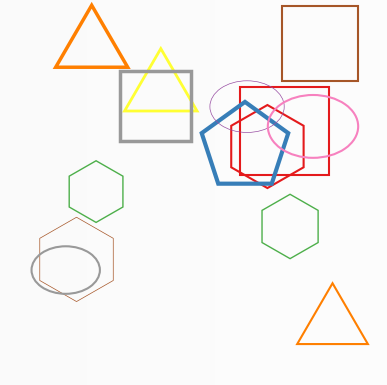[{"shape": "square", "thickness": 1.5, "radius": 0.57, "center": [0.734, 0.66]}, {"shape": "hexagon", "thickness": 1.5, "radius": 0.54, "center": [0.69, 0.619]}, {"shape": "pentagon", "thickness": 3, "radius": 0.59, "center": [0.632, 0.618]}, {"shape": "hexagon", "thickness": 1, "radius": 0.4, "center": [0.248, 0.502]}, {"shape": "hexagon", "thickness": 1, "radius": 0.42, "center": [0.749, 0.412]}, {"shape": "oval", "thickness": 0.5, "radius": 0.48, "center": [0.638, 0.723]}, {"shape": "triangle", "thickness": 2.5, "radius": 0.54, "center": [0.237, 0.879]}, {"shape": "triangle", "thickness": 1.5, "radius": 0.53, "center": [0.858, 0.159]}, {"shape": "triangle", "thickness": 2, "radius": 0.54, "center": [0.415, 0.766]}, {"shape": "hexagon", "thickness": 0.5, "radius": 0.55, "center": [0.197, 0.326]}, {"shape": "square", "thickness": 1.5, "radius": 0.49, "center": [0.826, 0.886]}, {"shape": "oval", "thickness": 1.5, "radius": 0.58, "center": [0.808, 0.672]}, {"shape": "square", "thickness": 2.5, "radius": 0.46, "center": [0.401, 0.724]}, {"shape": "oval", "thickness": 1.5, "radius": 0.44, "center": [0.17, 0.299]}]